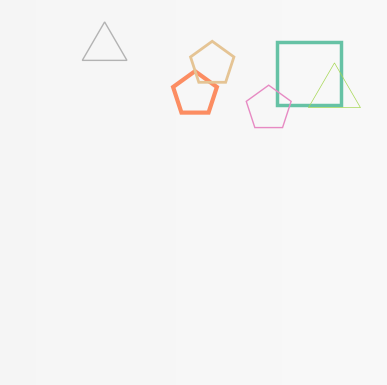[{"shape": "square", "thickness": 2.5, "radius": 0.41, "center": [0.797, 0.809]}, {"shape": "pentagon", "thickness": 3, "radius": 0.3, "center": [0.503, 0.756]}, {"shape": "pentagon", "thickness": 1, "radius": 0.3, "center": [0.693, 0.718]}, {"shape": "triangle", "thickness": 0.5, "radius": 0.39, "center": [0.863, 0.759]}, {"shape": "pentagon", "thickness": 2, "radius": 0.29, "center": [0.548, 0.834]}, {"shape": "triangle", "thickness": 1, "radius": 0.33, "center": [0.27, 0.876]}]